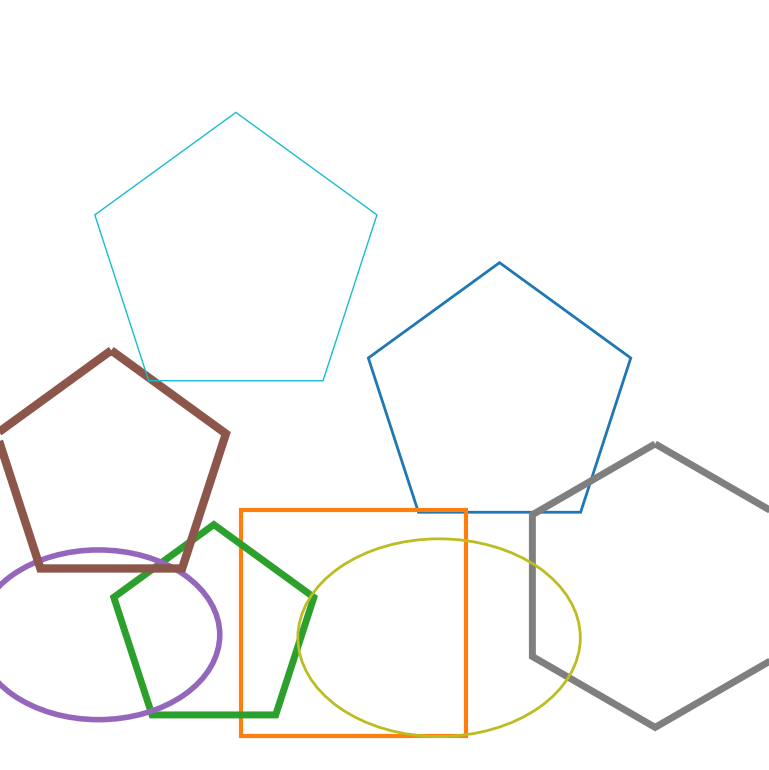[{"shape": "pentagon", "thickness": 1, "radius": 0.9, "center": [0.649, 0.48]}, {"shape": "square", "thickness": 1.5, "radius": 0.73, "center": [0.459, 0.191]}, {"shape": "pentagon", "thickness": 2.5, "radius": 0.68, "center": [0.278, 0.182]}, {"shape": "oval", "thickness": 2, "radius": 0.79, "center": [0.128, 0.176]}, {"shape": "pentagon", "thickness": 3, "radius": 0.78, "center": [0.144, 0.388]}, {"shape": "hexagon", "thickness": 2.5, "radius": 0.92, "center": [0.851, 0.239]}, {"shape": "oval", "thickness": 1, "radius": 0.92, "center": [0.57, 0.172]}, {"shape": "pentagon", "thickness": 0.5, "radius": 0.96, "center": [0.306, 0.661]}]